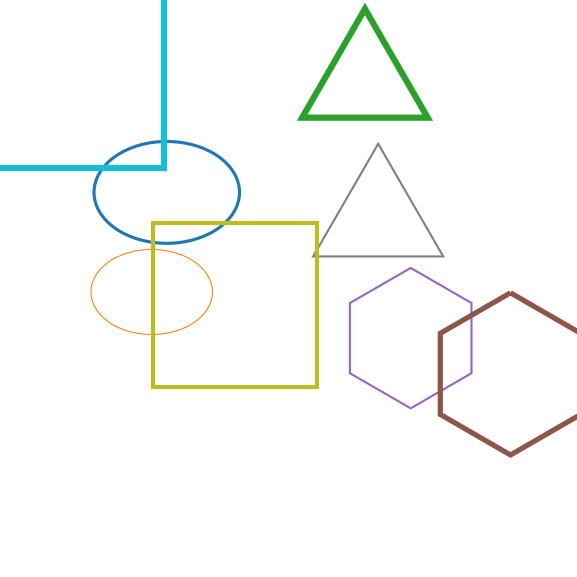[{"shape": "oval", "thickness": 1.5, "radius": 0.63, "center": [0.289, 0.666]}, {"shape": "oval", "thickness": 0.5, "radius": 0.53, "center": [0.263, 0.494]}, {"shape": "triangle", "thickness": 3, "radius": 0.63, "center": [0.632, 0.858]}, {"shape": "hexagon", "thickness": 1, "radius": 0.61, "center": [0.711, 0.414]}, {"shape": "hexagon", "thickness": 2.5, "radius": 0.7, "center": [0.884, 0.352]}, {"shape": "triangle", "thickness": 1, "radius": 0.65, "center": [0.655, 0.62]}, {"shape": "square", "thickness": 2, "radius": 0.71, "center": [0.407, 0.471]}, {"shape": "square", "thickness": 3, "radius": 0.74, "center": [0.135, 0.858]}]